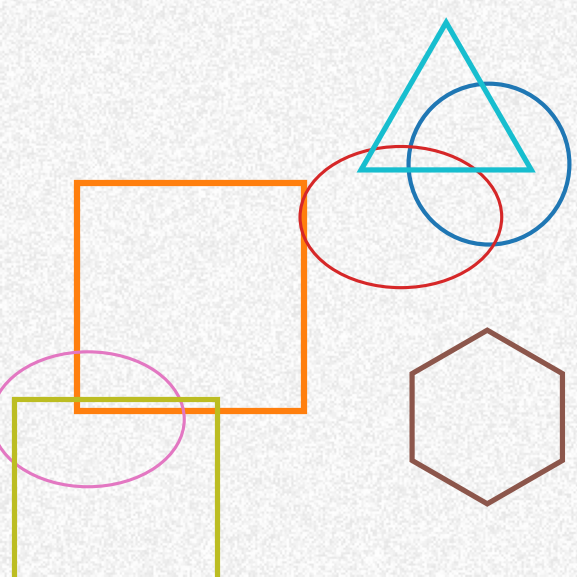[{"shape": "circle", "thickness": 2, "radius": 0.7, "center": [0.847, 0.715]}, {"shape": "square", "thickness": 3, "radius": 0.98, "center": [0.33, 0.485]}, {"shape": "oval", "thickness": 1.5, "radius": 0.87, "center": [0.694, 0.623]}, {"shape": "hexagon", "thickness": 2.5, "radius": 0.75, "center": [0.844, 0.277]}, {"shape": "oval", "thickness": 1.5, "radius": 0.83, "center": [0.152, 0.273]}, {"shape": "square", "thickness": 2.5, "radius": 0.88, "center": [0.2, 0.132]}, {"shape": "triangle", "thickness": 2.5, "radius": 0.85, "center": [0.773, 0.79]}]